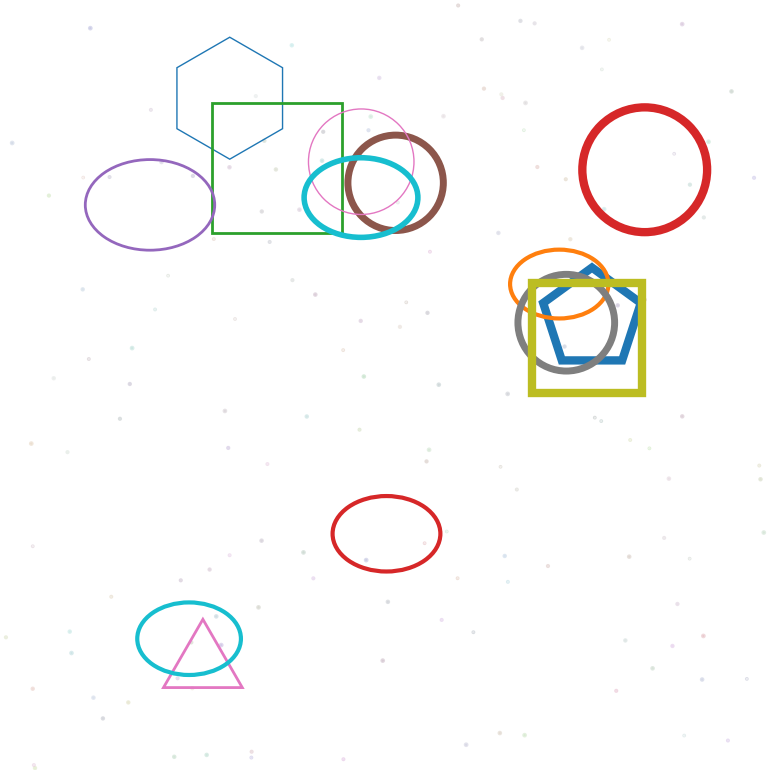[{"shape": "hexagon", "thickness": 0.5, "radius": 0.4, "center": [0.298, 0.872]}, {"shape": "pentagon", "thickness": 3, "radius": 0.33, "center": [0.769, 0.586]}, {"shape": "oval", "thickness": 1.5, "radius": 0.32, "center": [0.726, 0.631]}, {"shape": "square", "thickness": 1, "radius": 0.42, "center": [0.36, 0.782]}, {"shape": "oval", "thickness": 1.5, "radius": 0.35, "center": [0.502, 0.307]}, {"shape": "circle", "thickness": 3, "radius": 0.41, "center": [0.837, 0.78]}, {"shape": "oval", "thickness": 1, "radius": 0.42, "center": [0.195, 0.734]}, {"shape": "circle", "thickness": 2.5, "radius": 0.31, "center": [0.514, 0.763]}, {"shape": "triangle", "thickness": 1, "radius": 0.3, "center": [0.263, 0.137]}, {"shape": "circle", "thickness": 0.5, "radius": 0.34, "center": [0.469, 0.79]}, {"shape": "circle", "thickness": 2.5, "radius": 0.31, "center": [0.735, 0.581]}, {"shape": "square", "thickness": 3, "radius": 0.36, "center": [0.762, 0.561]}, {"shape": "oval", "thickness": 1.5, "radius": 0.34, "center": [0.246, 0.171]}, {"shape": "oval", "thickness": 2, "radius": 0.37, "center": [0.469, 0.743]}]